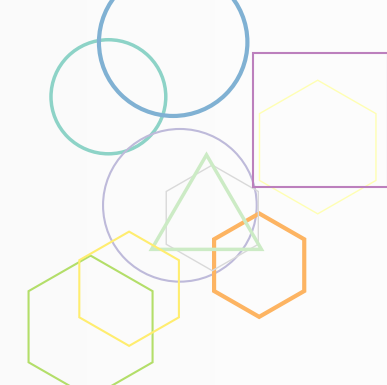[{"shape": "circle", "thickness": 2.5, "radius": 0.74, "center": [0.28, 0.749]}, {"shape": "hexagon", "thickness": 1, "radius": 0.87, "center": [0.82, 0.618]}, {"shape": "circle", "thickness": 1.5, "radius": 0.99, "center": [0.464, 0.467]}, {"shape": "circle", "thickness": 3, "radius": 0.96, "center": [0.447, 0.89]}, {"shape": "hexagon", "thickness": 3, "radius": 0.67, "center": [0.669, 0.311]}, {"shape": "hexagon", "thickness": 1.5, "radius": 0.92, "center": [0.234, 0.151]}, {"shape": "hexagon", "thickness": 1, "radius": 0.69, "center": [0.548, 0.434]}, {"shape": "square", "thickness": 1.5, "radius": 0.87, "center": [0.827, 0.69]}, {"shape": "triangle", "thickness": 2.5, "radius": 0.82, "center": [0.533, 0.434]}, {"shape": "hexagon", "thickness": 1.5, "radius": 0.74, "center": [0.333, 0.25]}]